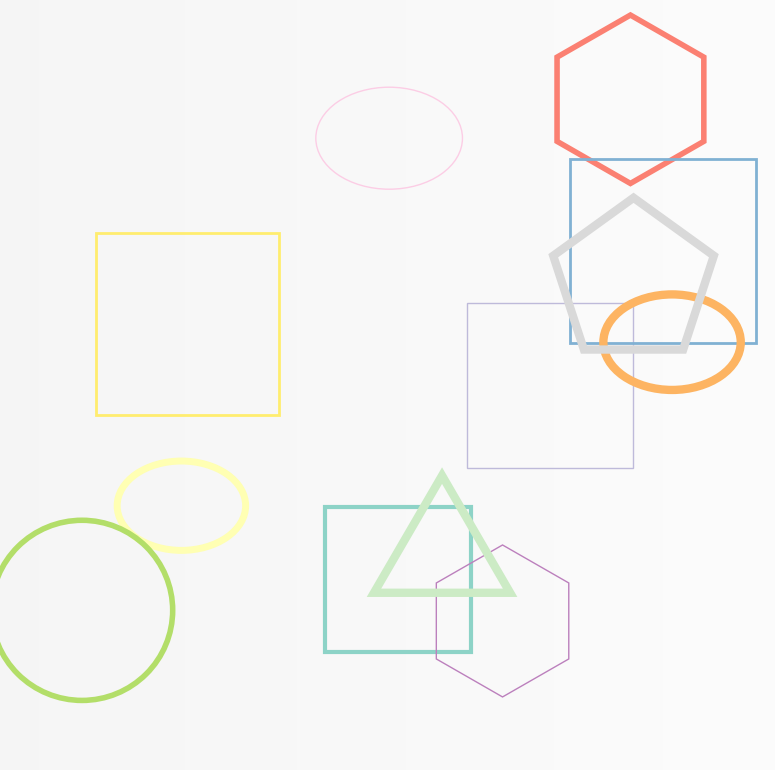[{"shape": "square", "thickness": 1.5, "radius": 0.47, "center": [0.513, 0.248]}, {"shape": "oval", "thickness": 2.5, "radius": 0.41, "center": [0.234, 0.343]}, {"shape": "square", "thickness": 0.5, "radius": 0.54, "center": [0.71, 0.5]}, {"shape": "hexagon", "thickness": 2, "radius": 0.55, "center": [0.813, 0.871]}, {"shape": "square", "thickness": 1, "radius": 0.6, "center": [0.855, 0.674]}, {"shape": "oval", "thickness": 3, "radius": 0.44, "center": [0.867, 0.556]}, {"shape": "circle", "thickness": 2, "radius": 0.58, "center": [0.106, 0.207]}, {"shape": "oval", "thickness": 0.5, "radius": 0.47, "center": [0.502, 0.821]}, {"shape": "pentagon", "thickness": 3, "radius": 0.54, "center": [0.817, 0.634]}, {"shape": "hexagon", "thickness": 0.5, "radius": 0.49, "center": [0.648, 0.194]}, {"shape": "triangle", "thickness": 3, "radius": 0.51, "center": [0.57, 0.281]}, {"shape": "square", "thickness": 1, "radius": 0.59, "center": [0.242, 0.579]}]